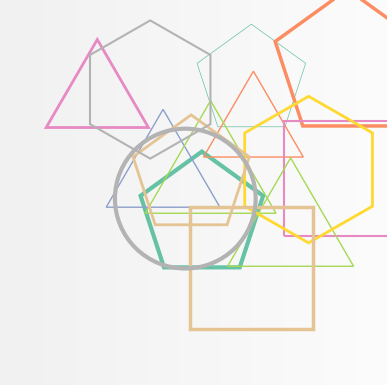[{"shape": "pentagon", "thickness": 3, "radius": 0.83, "center": [0.521, 0.44]}, {"shape": "pentagon", "thickness": 0.5, "radius": 0.74, "center": [0.649, 0.79]}, {"shape": "pentagon", "thickness": 2.5, "radius": 0.98, "center": [0.897, 0.832]}, {"shape": "triangle", "thickness": 1, "radius": 0.74, "center": [0.654, 0.666]}, {"shape": "triangle", "thickness": 1, "radius": 0.85, "center": [0.421, 0.546]}, {"shape": "square", "thickness": 1.5, "radius": 0.74, "center": [0.881, 0.536]}, {"shape": "triangle", "thickness": 2, "radius": 0.76, "center": [0.251, 0.745]}, {"shape": "triangle", "thickness": 1, "radius": 0.97, "center": [0.543, 0.544]}, {"shape": "triangle", "thickness": 1, "radius": 0.94, "center": [0.75, 0.402]}, {"shape": "hexagon", "thickness": 2, "radius": 0.95, "center": [0.796, 0.56]}, {"shape": "pentagon", "thickness": 2, "radius": 0.79, "center": [0.493, 0.544]}, {"shape": "square", "thickness": 2.5, "radius": 0.79, "center": [0.648, 0.303]}, {"shape": "circle", "thickness": 3, "radius": 0.91, "center": [0.478, 0.484]}, {"shape": "hexagon", "thickness": 1.5, "radius": 0.9, "center": [0.388, 0.767]}]